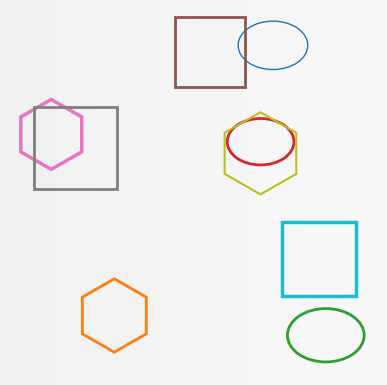[{"shape": "oval", "thickness": 1, "radius": 0.45, "center": [0.704, 0.882]}, {"shape": "hexagon", "thickness": 2, "radius": 0.48, "center": [0.295, 0.181]}, {"shape": "oval", "thickness": 2, "radius": 0.49, "center": [0.841, 0.129]}, {"shape": "oval", "thickness": 2, "radius": 0.43, "center": [0.673, 0.632]}, {"shape": "square", "thickness": 2, "radius": 0.45, "center": [0.542, 0.865]}, {"shape": "hexagon", "thickness": 2.5, "radius": 0.45, "center": [0.132, 0.651]}, {"shape": "square", "thickness": 2, "radius": 0.54, "center": [0.195, 0.616]}, {"shape": "hexagon", "thickness": 1.5, "radius": 0.53, "center": [0.672, 0.602]}, {"shape": "square", "thickness": 2.5, "radius": 0.48, "center": [0.823, 0.328]}]